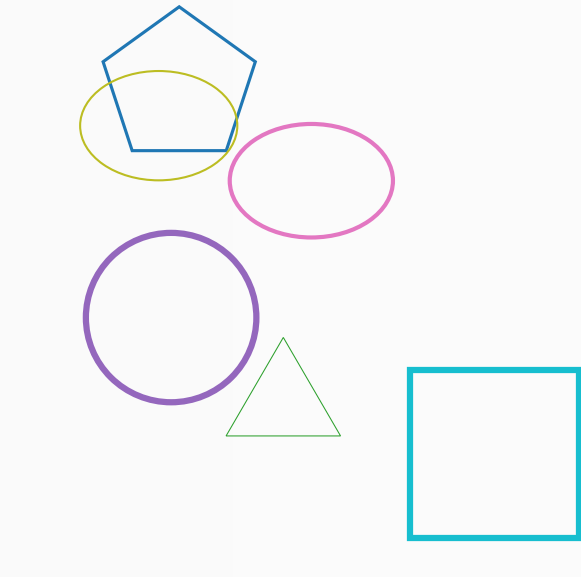[{"shape": "pentagon", "thickness": 1.5, "radius": 0.69, "center": [0.308, 0.85]}, {"shape": "triangle", "thickness": 0.5, "radius": 0.57, "center": [0.487, 0.301]}, {"shape": "circle", "thickness": 3, "radius": 0.73, "center": [0.294, 0.449]}, {"shape": "oval", "thickness": 2, "radius": 0.7, "center": [0.536, 0.686]}, {"shape": "oval", "thickness": 1, "radius": 0.68, "center": [0.273, 0.782]}, {"shape": "square", "thickness": 3, "radius": 0.73, "center": [0.851, 0.213]}]